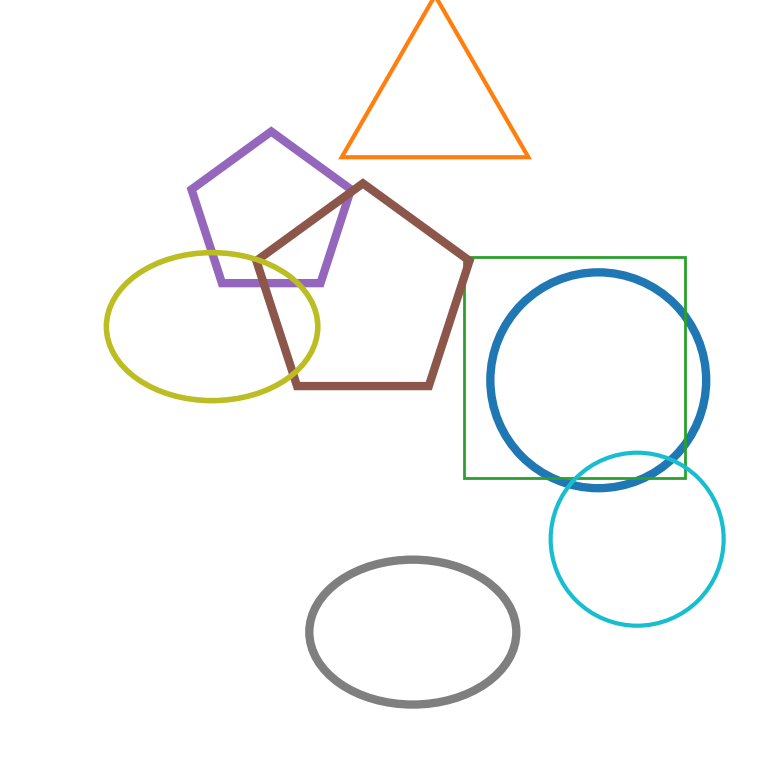[{"shape": "circle", "thickness": 3, "radius": 0.7, "center": [0.777, 0.506]}, {"shape": "triangle", "thickness": 1.5, "radius": 0.7, "center": [0.565, 0.866]}, {"shape": "square", "thickness": 1, "radius": 0.72, "center": [0.747, 0.523]}, {"shape": "pentagon", "thickness": 3, "radius": 0.54, "center": [0.352, 0.72]}, {"shape": "pentagon", "thickness": 3, "radius": 0.73, "center": [0.471, 0.616]}, {"shape": "oval", "thickness": 3, "radius": 0.67, "center": [0.536, 0.179]}, {"shape": "oval", "thickness": 2, "radius": 0.69, "center": [0.275, 0.576]}, {"shape": "circle", "thickness": 1.5, "radius": 0.56, "center": [0.827, 0.3]}]